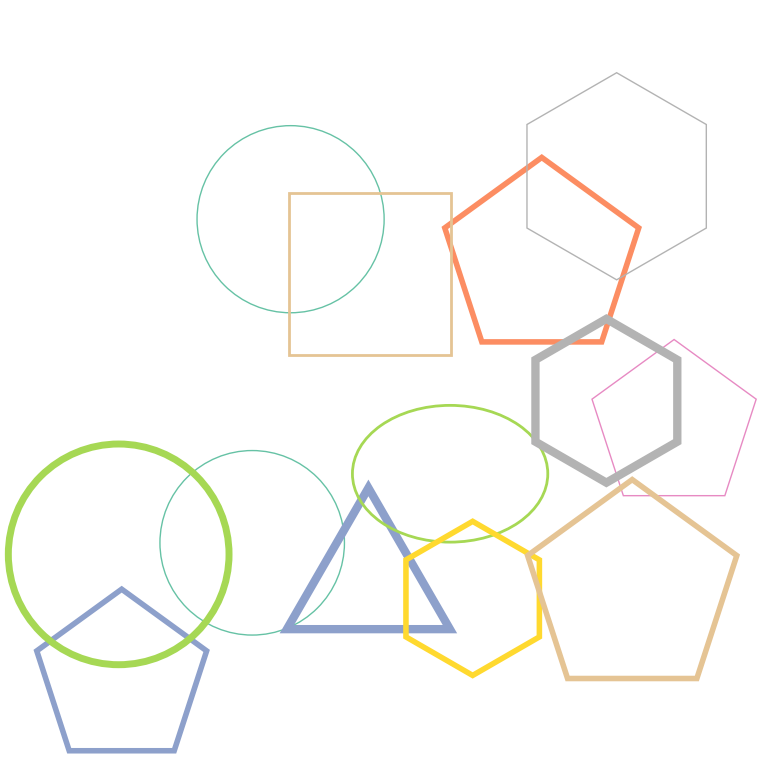[{"shape": "circle", "thickness": 0.5, "radius": 0.6, "center": [0.328, 0.295]}, {"shape": "circle", "thickness": 0.5, "radius": 0.61, "center": [0.377, 0.715]}, {"shape": "pentagon", "thickness": 2, "radius": 0.66, "center": [0.704, 0.663]}, {"shape": "pentagon", "thickness": 2, "radius": 0.58, "center": [0.158, 0.119]}, {"shape": "triangle", "thickness": 3, "radius": 0.61, "center": [0.478, 0.244]}, {"shape": "pentagon", "thickness": 0.5, "radius": 0.56, "center": [0.875, 0.447]}, {"shape": "circle", "thickness": 2.5, "radius": 0.72, "center": [0.154, 0.28]}, {"shape": "oval", "thickness": 1, "radius": 0.63, "center": [0.585, 0.385]}, {"shape": "hexagon", "thickness": 2, "radius": 0.5, "center": [0.614, 0.223]}, {"shape": "square", "thickness": 1, "radius": 0.53, "center": [0.48, 0.644]}, {"shape": "pentagon", "thickness": 2, "radius": 0.71, "center": [0.821, 0.234]}, {"shape": "hexagon", "thickness": 0.5, "radius": 0.67, "center": [0.801, 0.771]}, {"shape": "hexagon", "thickness": 3, "radius": 0.53, "center": [0.787, 0.48]}]